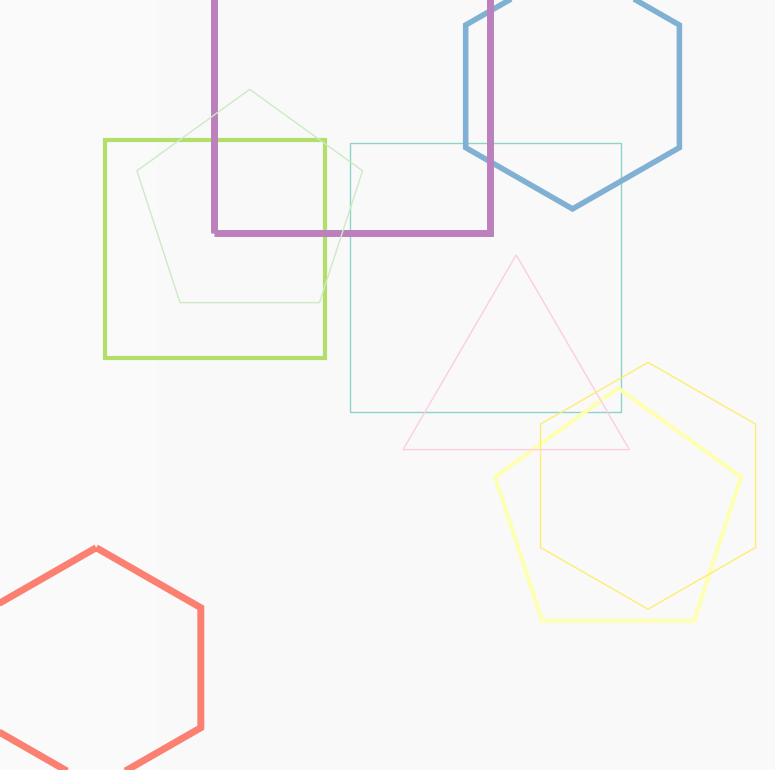[{"shape": "square", "thickness": 0.5, "radius": 0.88, "center": [0.627, 0.64]}, {"shape": "pentagon", "thickness": 1.5, "radius": 0.83, "center": [0.797, 0.329]}, {"shape": "hexagon", "thickness": 2.5, "radius": 0.78, "center": [0.124, 0.133]}, {"shape": "hexagon", "thickness": 2, "radius": 0.8, "center": [0.739, 0.888]}, {"shape": "square", "thickness": 1.5, "radius": 0.71, "center": [0.278, 0.676]}, {"shape": "triangle", "thickness": 0.5, "radius": 0.84, "center": [0.666, 0.5]}, {"shape": "square", "thickness": 2.5, "radius": 0.89, "center": [0.454, 0.875]}, {"shape": "pentagon", "thickness": 0.5, "radius": 0.77, "center": [0.322, 0.731]}, {"shape": "hexagon", "thickness": 0.5, "radius": 0.8, "center": [0.836, 0.369]}]